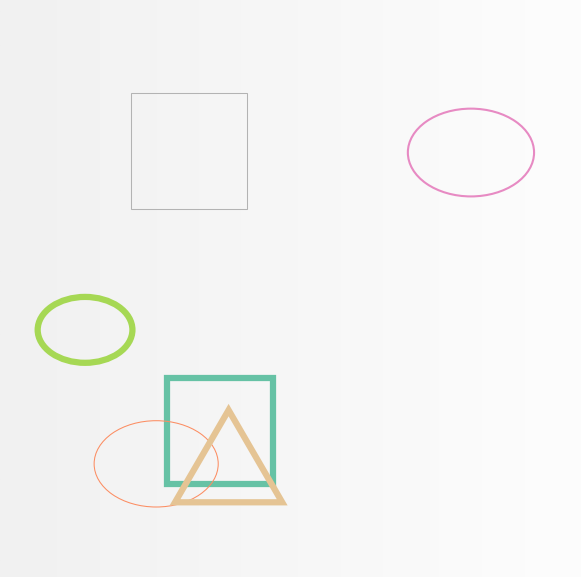[{"shape": "square", "thickness": 3, "radius": 0.46, "center": [0.379, 0.253]}, {"shape": "oval", "thickness": 0.5, "radius": 0.53, "center": [0.269, 0.196]}, {"shape": "oval", "thickness": 1, "radius": 0.54, "center": [0.81, 0.735]}, {"shape": "oval", "thickness": 3, "radius": 0.41, "center": [0.146, 0.428]}, {"shape": "triangle", "thickness": 3, "radius": 0.53, "center": [0.393, 0.183]}, {"shape": "square", "thickness": 0.5, "radius": 0.5, "center": [0.325, 0.737]}]